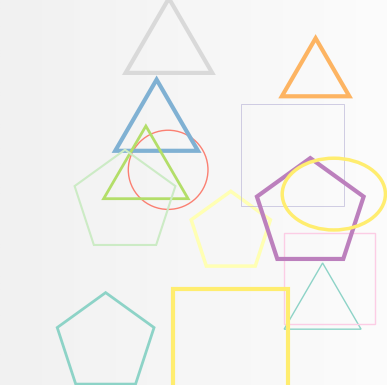[{"shape": "triangle", "thickness": 1, "radius": 0.57, "center": [0.833, 0.202]}, {"shape": "pentagon", "thickness": 2, "radius": 0.66, "center": [0.273, 0.109]}, {"shape": "pentagon", "thickness": 2.5, "radius": 0.54, "center": [0.596, 0.396]}, {"shape": "square", "thickness": 0.5, "radius": 0.66, "center": [0.754, 0.597]}, {"shape": "circle", "thickness": 1, "radius": 0.51, "center": [0.434, 0.559]}, {"shape": "triangle", "thickness": 3, "radius": 0.62, "center": [0.404, 0.67]}, {"shape": "triangle", "thickness": 3, "radius": 0.5, "center": [0.814, 0.8]}, {"shape": "triangle", "thickness": 2, "radius": 0.63, "center": [0.376, 0.547]}, {"shape": "square", "thickness": 1, "radius": 0.59, "center": [0.85, 0.276]}, {"shape": "triangle", "thickness": 3, "radius": 0.65, "center": [0.436, 0.875]}, {"shape": "pentagon", "thickness": 3, "radius": 0.72, "center": [0.801, 0.445]}, {"shape": "pentagon", "thickness": 1.5, "radius": 0.68, "center": [0.323, 0.474]}, {"shape": "oval", "thickness": 2.5, "radius": 0.67, "center": [0.861, 0.496]}, {"shape": "square", "thickness": 3, "radius": 0.74, "center": [0.595, 0.101]}]